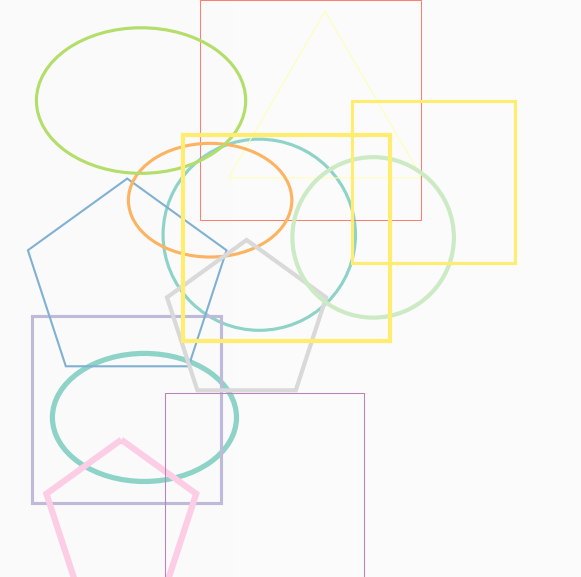[{"shape": "oval", "thickness": 2.5, "radius": 0.79, "center": [0.249, 0.276]}, {"shape": "circle", "thickness": 1.5, "radius": 0.83, "center": [0.446, 0.593]}, {"shape": "triangle", "thickness": 0.5, "radius": 0.96, "center": [0.559, 0.787]}, {"shape": "square", "thickness": 1.5, "radius": 0.81, "center": [0.217, 0.29]}, {"shape": "square", "thickness": 0.5, "radius": 0.95, "center": [0.535, 0.809]}, {"shape": "pentagon", "thickness": 1, "radius": 0.9, "center": [0.219, 0.51]}, {"shape": "oval", "thickness": 1.5, "radius": 0.7, "center": [0.361, 0.652]}, {"shape": "oval", "thickness": 1.5, "radius": 0.9, "center": [0.243, 0.825]}, {"shape": "pentagon", "thickness": 3, "radius": 0.68, "center": [0.209, 0.102]}, {"shape": "pentagon", "thickness": 2, "radius": 0.72, "center": [0.424, 0.44]}, {"shape": "square", "thickness": 0.5, "radius": 0.86, "center": [0.455, 0.148]}, {"shape": "circle", "thickness": 2, "radius": 0.69, "center": [0.642, 0.588]}, {"shape": "square", "thickness": 1.5, "radius": 0.7, "center": [0.746, 0.684]}, {"shape": "square", "thickness": 2, "radius": 0.89, "center": [0.492, 0.588]}]